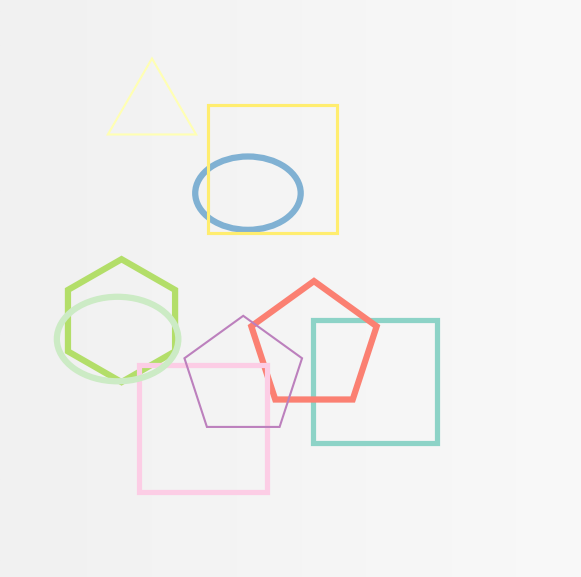[{"shape": "square", "thickness": 2.5, "radius": 0.53, "center": [0.645, 0.339]}, {"shape": "triangle", "thickness": 1, "radius": 0.44, "center": [0.261, 0.81]}, {"shape": "pentagon", "thickness": 3, "radius": 0.57, "center": [0.54, 0.399]}, {"shape": "oval", "thickness": 3, "radius": 0.45, "center": [0.427, 0.665]}, {"shape": "hexagon", "thickness": 3, "radius": 0.53, "center": [0.209, 0.444]}, {"shape": "square", "thickness": 2.5, "radius": 0.55, "center": [0.349, 0.257]}, {"shape": "pentagon", "thickness": 1, "radius": 0.53, "center": [0.418, 0.346]}, {"shape": "oval", "thickness": 3, "radius": 0.52, "center": [0.202, 0.412]}, {"shape": "square", "thickness": 1.5, "radius": 0.56, "center": [0.469, 0.707]}]